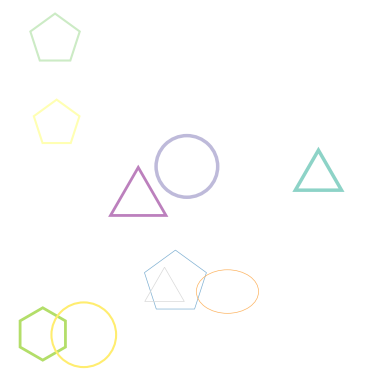[{"shape": "triangle", "thickness": 2.5, "radius": 0.35, "center": [0.827, 0.541]}, {"shape": "pentagon", "thickness": 1.5, "radius": 0.31, "center": [0.147, 0.679]}, {"shape": "circle", "thickness": 2.5, "radius": 0.4, "center": [0.485, 0.568]}, {"shape": "pentagon", "thickness": 0.5, "radius": 0.42, "center": [0.456, 0.266]}, {"shape": "oval", "thickness": 0.5, "radius": 0.4, "center": [0.591, 0.243]}, {"shape": "hexagon", "thickness": 2, "radius": 0.34, "center": [0.111, 0.133]}, {"shape": "triangle", "thickness": 0.5, "radius": 0.3, "center": [0.427, 0.247]}, {"shape": "triangle", "thickness": 2, "radius": 0.42, "center": [0.359, 0.482]}, {"shape": "pentagon", "thickness": 1.5, "radius": 0.34, "center": [0.143, 0.897]}, {"shape": "circle", "thickness": 1.5, "radius": 0.42, "center": [0.218, 0.13]}]